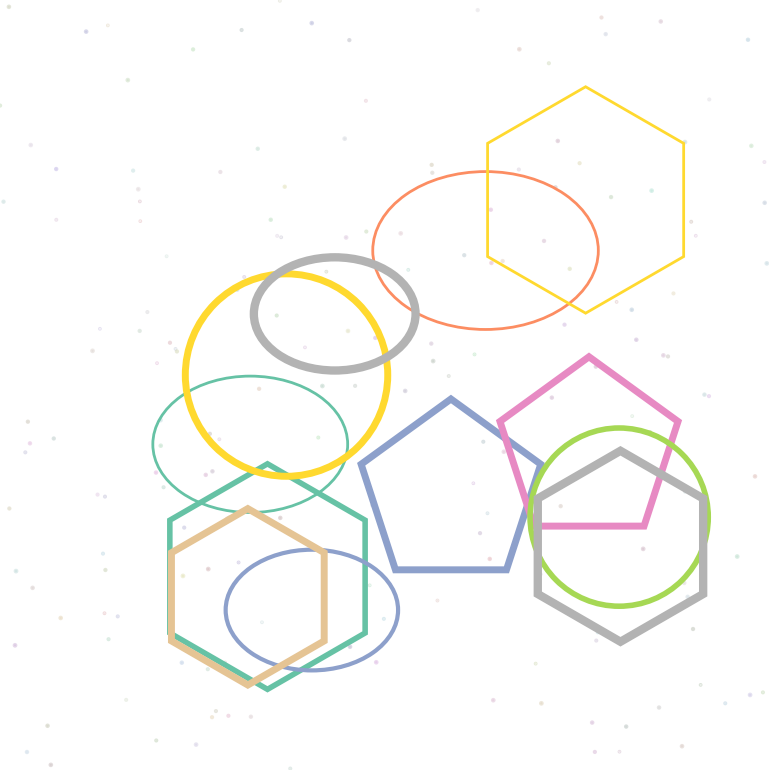[{"shape": "oval", "thickness": 1, "radius": 0.63, "center": [0.325, 0.423]}, {"shape": "hexagon", "thickness": 2, "radius": 0.73, "center": [0.347, 0.251]}, {"shape": "oval", "thickness": 1, "radius": 0.73, "center": [0.631, 0.675]}, {"shape": "pentagon", "thickness": 2.5, "radius": 0.61, "center": [0.586, 0.359]}, {"shape": "oval", "thickness": 1.5, "radius": 0.56, "center": [0.405, 0.208]}, {"shape": "pentagon", "thickness": 2.5, "radius": 0.61, "center": [0.765, 0.415]}, {"shape": "circle", "thickness": 2, "radius": 0.58, "center": [0.804, 0.328]}, {"shape": "circle", "thickness": 2.5, "radius": 0.66, "center": [0.372, 0.513]}, {"shape": "hexagon", "thickness": 1, "radius": 0.74, "center": [0.761, 0.74]}, {"shape": "hexagon", "thickness": 2.5, "radius": 0.57, "center": [0.322, 0.225]}, {"shape": "oval", "thickness": 3, "radius": 0.53, "center": [0.435, 0.592]}, {"shape": "hexagon", "thickness": 3, "radius": 0.62, "center": [0.806, 0.291]}]